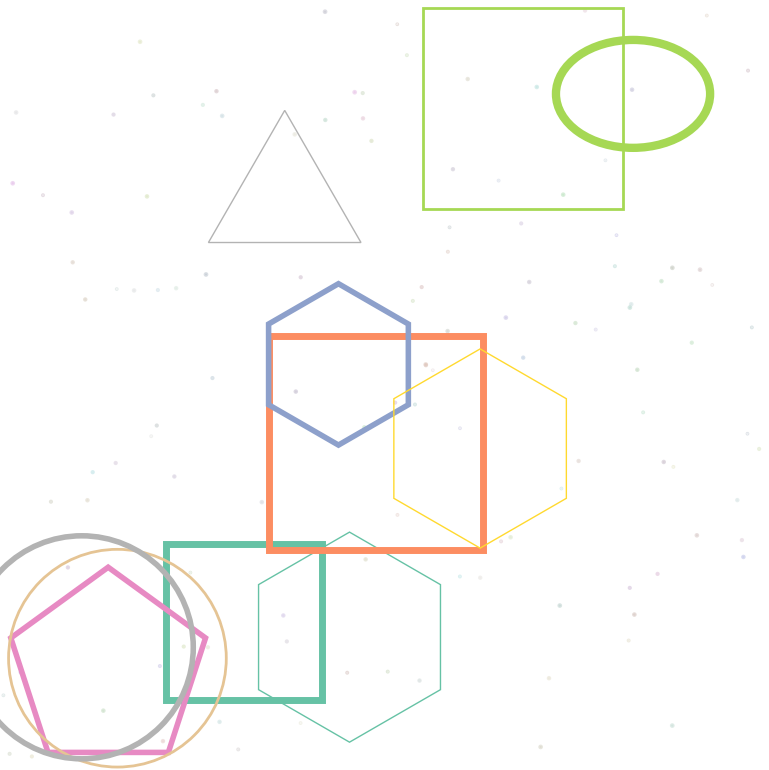[{"shape": "square", "thickness": 2.5, "radius": 0.51, "center": [0.317, 0.192]}, {"shape": "hexagon", "thickness": 0.5, "radius": 0.68, "center": [0.454, 0.173]}, {"shape": "square", "thickness": 2.5, "radius": 0.69, "center": [0.489, 0.424]}, {"shape": "hexagon", "thickness": 2, "radius": 0.52, "center": [0.44, 0.527]}, {"shape": "pentagon", "thickness": 2, "radius": 0.66, "center": [0.14, 0.13]}, {"shape": "square", "thickness": 1, "radius": 0.65, "center": [0.68, 0.859]}, {"shape": "oval", "thickness": 3, "radius": 0.5, "center": [0.822, 0.878]}, {"shape": "hexagon", "thickness": 0.5, "radius": 0.65, "center": [0.624, 0.418]}, {"shape": "circle", "thickness": 1, "radius": 0.71, "center": [0.152, 0.145]}, {"shape": "triangle", "thickness": 0.5, "radius": 0.57, "center": [0.37, 0.742]}, {"shape": "circle", "thickness": 2, "radius": 0.72, "center": [0.106, 0.159]}]